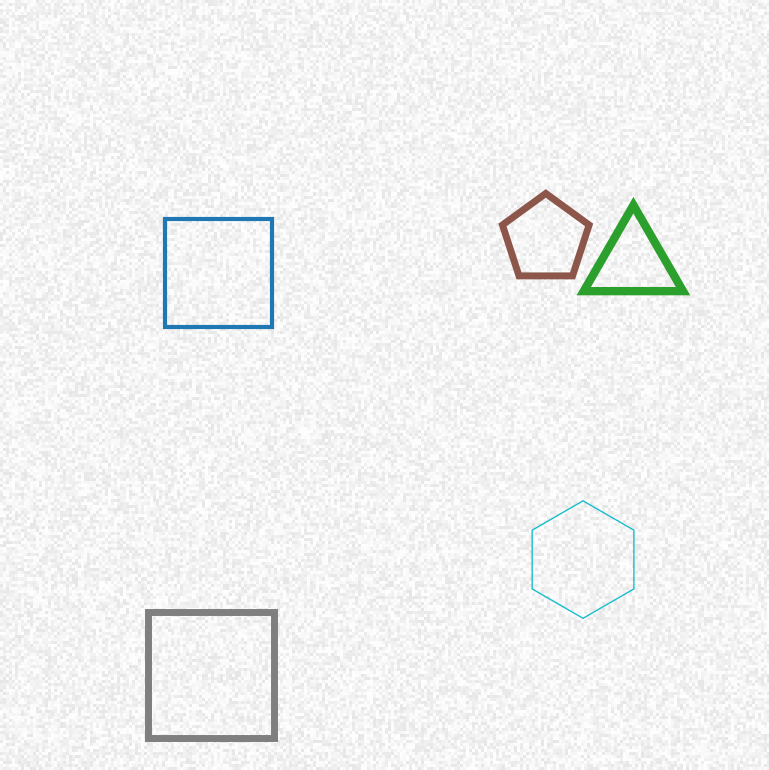[{"shape": "square", "thickness": 1.5, "radius": 0.35, "center": [0.284, 0.645]}, {"shape": "triangle", "thickness": 3, "radius": 0.37, "center": [0.823, 0.659]}, {"shape": "pentagon", "thickness": 2.5, "radius": 0.3, "center": [0.709, 0.69]}, {"shape": "square", "thickness": 2.5, "radius": 0.41, "center": [0.274, 0.123]}, {"shape": "hexagon", "thickness": 0.5, "radius": 0.38, "center": [0.757, 0.273]}]